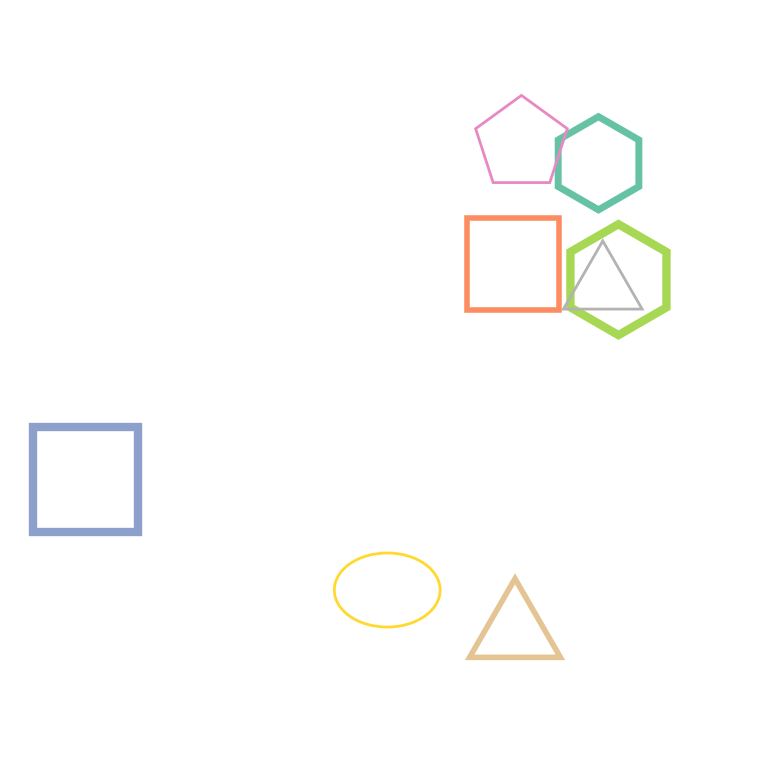[{"shape": "hexagon", "thickness": 2.5, "radius": 0.3, "center": [0.777, 0.788]}, {"shape": "square", "thickness": 2, "radius": 0.3, "center": [0.666, 0.657]}, {"shape": "square", "thickness": 3, "radius": 0.34, "center": [0.111, 0.377]}, {"shape": "pentagon", "thickness": 1, "radius": 0.31, "center": [0.677, 0.814]}, {"shape": "hexagon", "thickness": 3, "radius": 0.36, "center": [0.803, 0.637]}, {"shape": "oval", "thickness": 1, "radius": 0.34, "center": [0.503, 0.234]}, {"shape": "triangle", "thickness": 2, "radius": 0.34, "center": [0.669, 0.18]}, {"shape": "triangle", "thickness": 1, "radius": 0.29, "center": [0.783, 0.628]}]